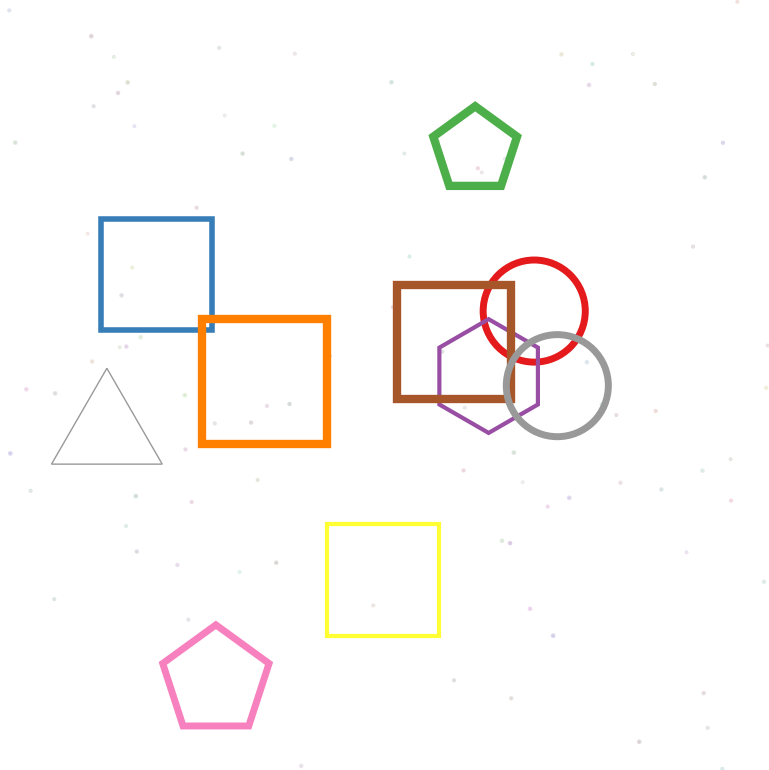[{"shape": "circle", "thickness": 2.5, "radius": 0.33, "center": [0.694, 0.596]}, {"shape": "square", "thickness": 2, "radius": 0.36, "center": [0.203, 0.644]}, {"shape": "pentagon", "thickness": 3, "radius": 0.29, "center": [0.617, 0.805]}, {"shape": "hexagon", "thickness": 1.5, "radius": 0.37, "center": [0.635, 0.512]}, {"shape": "square", "thickness": 3, "radius": 0.41, "center": [0.344, 0.504]}, {"shape": "square", "thickness": 1.5, "radius": 0.36, "center": [0.498, 0.246]}, {"shape": "square", "thickness": 3, "radius": 0.37, "center": [0.589, 0.556]}, {"shape": "pentagon", "thickness": 2.5, "radius": 0.36, "center": [0.28, 0.116]}, {"shape": "circle", "thickness": 2.5, "radius": 0.33, "center": [0.724, 0.499]}, {"shape": "triangle", "thickness": 0.5, "radius": 0.42, "center": [0.139, 0.439]}]